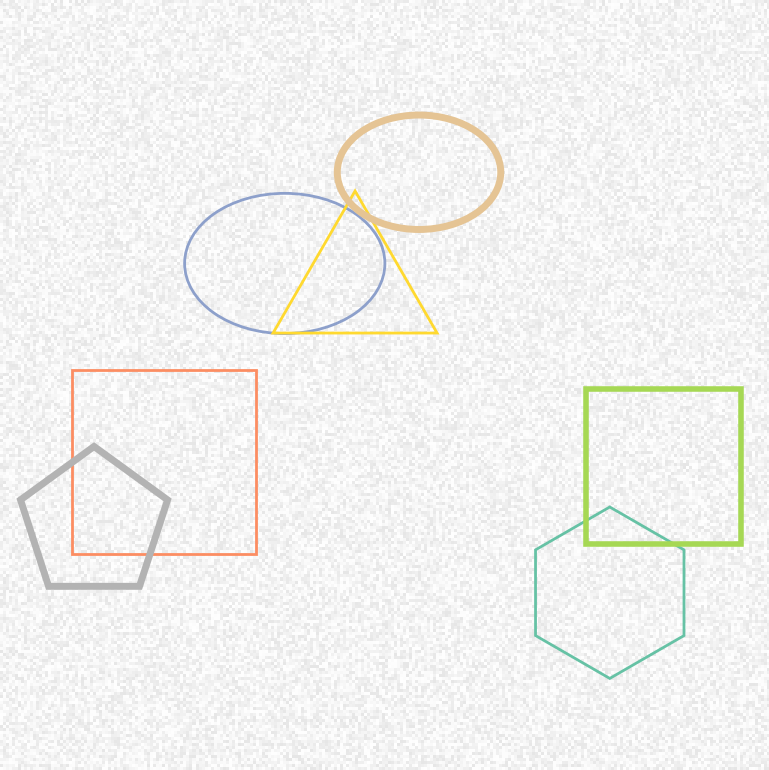[{"shape": "hexagon", "thickness": 1, "radius": 0.56, "center": [0.792, 0.23]}, {"shape": "square", "thickness": 1, "radius": 0.6, "center": [0.213, 0.4]}, {"shape": "oval", "thickness": 1, "radius": 0.65, "center": [0.37, 0.658]}, {"shape": "square", "thickness": 2, "radius": 0.5, "center": [0.861, 0.394]}, {"shape": "triangle", "thickness": 1, "radius": 0.61, "center": [0.461, 0.629]}, {"shape": "oval", "thickness": 2.5, "radius": 0.53, "center": [0.544, 0.776]}, {"shape": "pentagon", "thickness": 2.5, "radius": 0.5, "center": [0.122, 0.32]}]